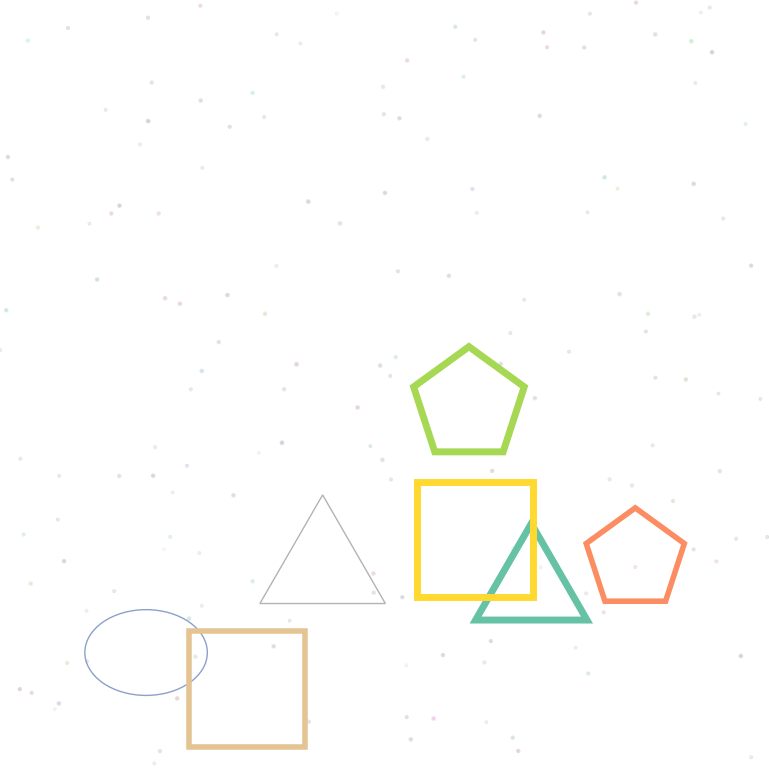[{"shape": "triangle", "thickness": 2.5, "radius": 0.42, "center": [0.69, 0.237]}, {"shape": "pentagon", "thickness": 2, "radius": 0.33, "center": [0.825, 0.273]}, {"shape": "oval", "thickness": 0.5, "radius": 0.4, "center": [0.19, 0.153]}, {"shape": "pentagon", "thickness": 2.5, "radius": 0.38, "center": [0.609, 0.474]}, {"shape": "square", "thickness": 2.5, "radius": 0.38, "center": [0.617, 0.299]}, {"shape": "square", "thickness": 2, "radius": 0.38, "center": [0.321, 0.105]}, {"shape": "triangle", "thickness": 0.5, "radius": 0.47, "center": [0.419, 0.263]}]